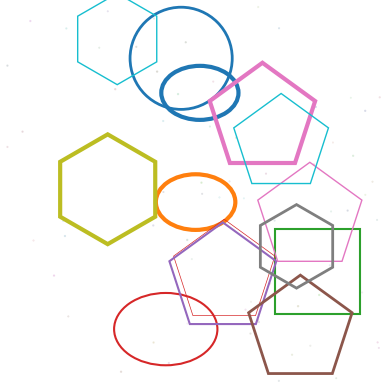[{"shape": "circle", "thickness": 2, "radius": 0.66, "center": [0.47, 0.849]}, {"shape": "oval", "thickness": 3, "radius": 0.5, "center": [0.519, 0.759]}, {"shape": "oval", "thickness": 3, "radius": 0.52, "center": [0.508, 0.475]}, {"shape": "square", "thickness": 1.5, "radius": 0.55, "center": [0.826, 0.296]}, {"shape": "oval", "thickness": 1.5, "radius": 0.67, "center": [0.431, 0.145]}, {"shape": "pentagon", "thickness": 0.5, "radius": 0.69, "center": [0.582, 0.292]}, {"shape": "pentagon", "thickness": 1.5, "radius": 0.73, "center": [0.579, 0.276]}, {"shape": "pentagon", "thickness": 2, "radius": 0.71, "center": [0.78, 0.144]}, {"shape": "pentagon", "thickness": 3, "radius": 0.72, "center": [0.682, 0.693]}, {"shape": "pentagon", "thickness": 1, "radius": 0.71, "center": [0.805, 0.436]}, {"shape": "hexagon", "thickness": 2, "radius": 0.54, "center": [0.77, 0.36]}, {"shape": "hexagon", "thickness": 3, "radius": 0.71, "center": [0.28, 0.508]}, {"shape": "hexagon", "thickness": 1, "radius": 0.59, "center": [0.304, 0.899]}, {"shape": "pentagon", "thickness": 1, "radius": 0.65, "center": [0.73, 0.628]}]